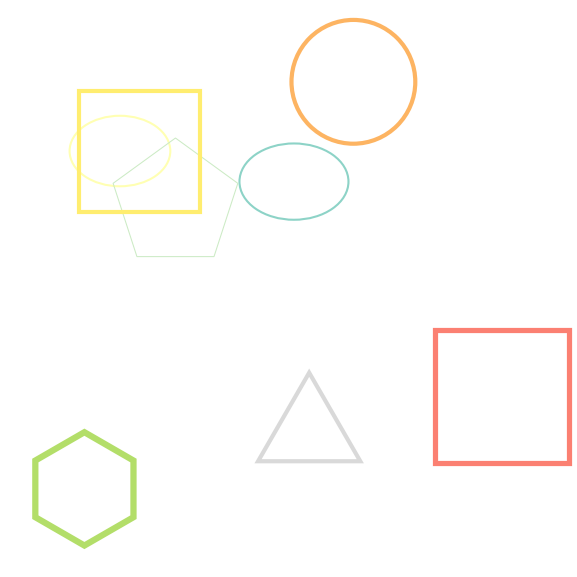[{"shape": "oval", "thickness": 1, "radius": 0.47, "center": [0.509, 0.685]}, {"shape": "oval", "thickness": 1, "radius": 0.44, "center": [0.208, 0.738]}, {"shape": "square", "thickness": 2.5, "radius": 0.58, "center": [0.869, 0.313]}, {"shape": "circle", "thickness": 2, "radius": 0.54, "center": [0.612, 0.857]}, {"shape": "hexagon", "thickness": 3, "radius": 0.49, "center": [0.146, 0.153]}, {"shape": "triangle", "thickness": 2, "radius": 0.51, "center": [0.535, 0.252]}, {"shape": "pentagon", "thickness": 0.5, "radius": 0.57, "center": [0.304, 0.647]}, {"shape": "square", "thickness": 2, "radius": 0.52, "center": [0.241, 0.736]}]